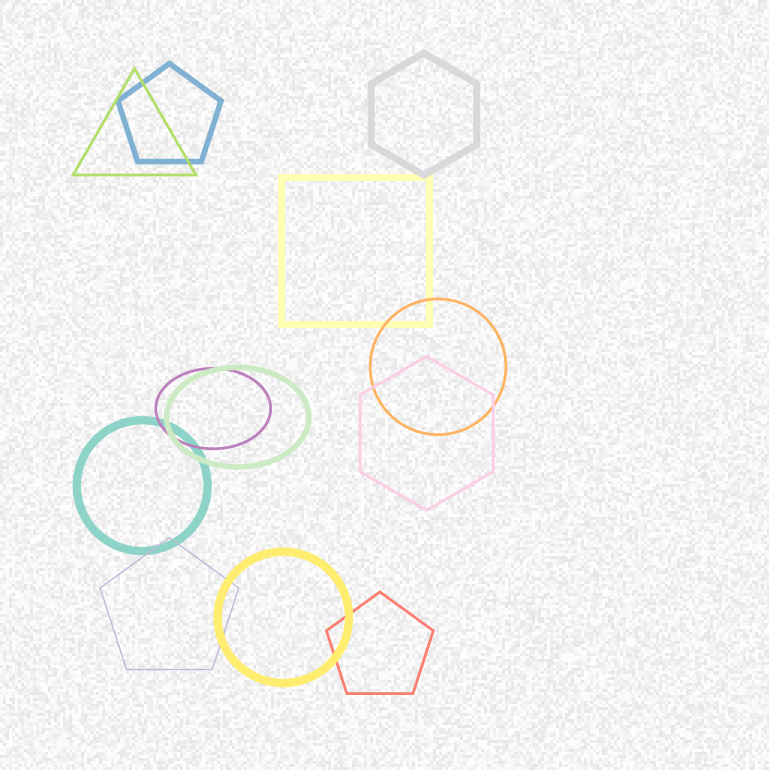[{"shape": "circle", "thickness": 3, "radius": 0.42, "center": [0.185, 0.369]}, {"shape": "square", "thickness": 2.5, "radius": 0.48, "center": [0.461, 0.675]}, {"shape": "pentagon", "thickness": 0.5, "radius": 0.47, "center": [0.22, 0.207]}, {"shape": "pentagon", "thickness": 1, "radius": 0.37, "center": [0.493, 0.158]}, {"shape": "pentagon", "thickness": 2, "radius": 0.35, "center": [0.22, 0.847]}, {"shape": "circle", "thickness": 1, "radius": 0.44, "center": [0.569, 0.524]}, {"shape": "triangle", "thickness": 1, "radius": 0.46, "center": [0.175, 0.819]}, {"shape": "hexagon", "thickness": 1, "radius": 0.5, "center": [0.554, 0.437]}, {"shape": "hexagon", "thickness": 2.5, "radius": 0.4, "center": [0.551, 0.852]}, {"shape": "oval", "thickness": 1, "radius": 0.37, "center": [0.277, 0.469]}, {"shape": "oval", "thickness": 2, "radius": 0.46, "center": [0.309, 0.458]}, {"shape": "circle", "thickness": 3, "radius": 0.43, "center": [0.368, 0.198]}]